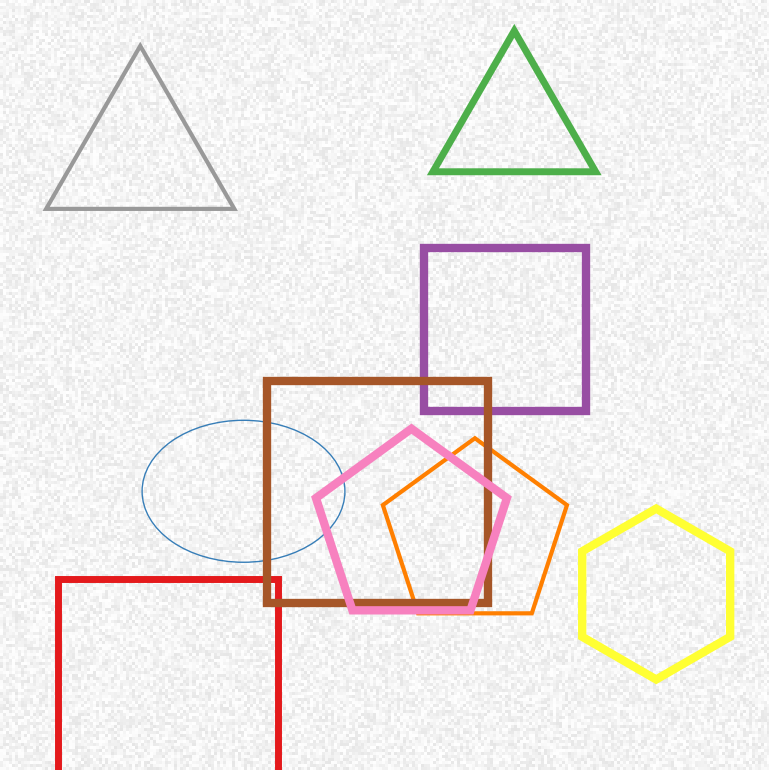[{"shape": "square", "thickness": 2.5, "radius": 0.71, "center": [0.218, 0.105]}, {"shape": "oval", "thickness": 0.5, "radius": 0.66, "center": [0.316, 0.362]}, {"shape": "triangle", "thickness": 2.5, "radius": 0.61, "center": [0.668, 0.838]}, {"shape": "square", "thickness": 3, "radius": 0.53, "center": [0.656, 0.572]}, {"shape": "pentagon", "thickness": 1.5, "radius": 0.63, "center": [0.617, 0.305]}, {"shape": "hexagon", "thickness": 3, "radius": 0.55, "center": [0.852, 0.229]}, {"shape": "square", "thickness": 3, "radius": 0.72, "center": [0.49, 0.361]}, {"shape": "pentagon", "thickness": 3, "radius": 0.65, "center": [0.534, 0.313]}, {"shape": "triangle", "thickness": 1.5, "radius": 0.71, "center": [0.182, 0.799]}]